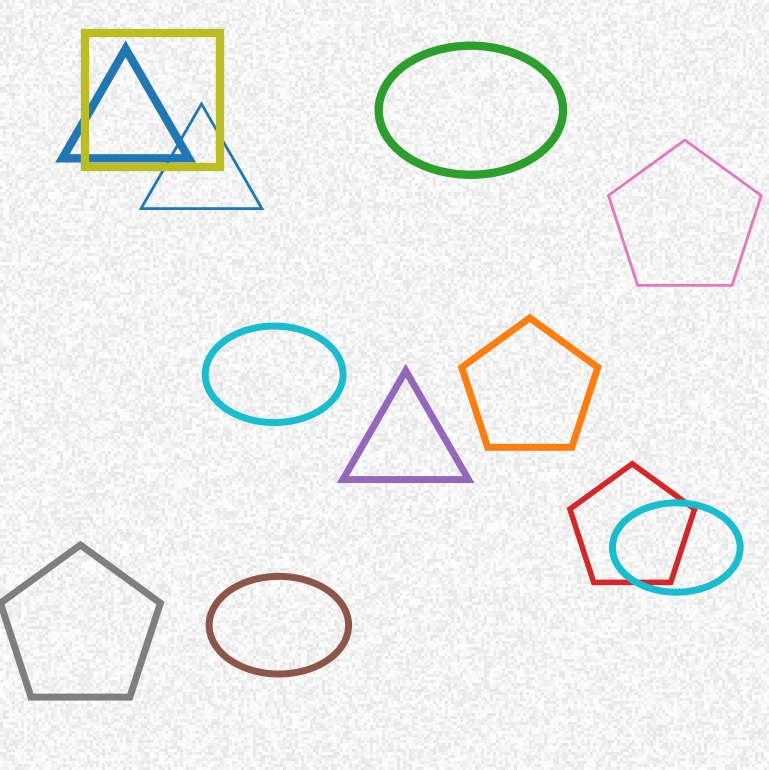[{"shape": "triangle", "thickness": 3, "radius": 0.47, "center": [0.163, 0.842]}, {"shape": "triangle", "thickness": 1, "radius": 0.45, "center": [0.262, 0.774]}, {"shape": "pentagon", "thickness": 2.5, "radius": 0.46, "center": [0.688, 0.494]}, {"shape": "oval", "thickness": 3, "radius": 0.6, "center": [0.611, 0.857]}, {"shape": "pentagon", "thickness": 2, "radius": 0.43, "center": [0.821, 0.313]}, {"shape": "triangle", "thickness": 2.5, "radius": 0.47, "center": [0.527, 0.424]}, {"shape": "oval", "thickness": 2.5, "radius": 0.45, "center": [0.362, 0.188]}, {"shape": "pentagon", "thickness": 1, "radius": 0.52, "center": [0.889, 0.714]}, {"shape": "pentagon", "thickness": 2.5, "radius": 0.55, "center": [0.104, 0.183]}, {"shape": "square", "thickness": 3, "radius": 0.44, "center": [0.199, 0.87]}, {"shape": "oval", "thickness": 2.5, "radius": 0.41, "center": [0.878, 0.289]}, {"shape": "oval", "thickness": 2.5, "radius": 0.45, "center": [0.356, 0.514]}]